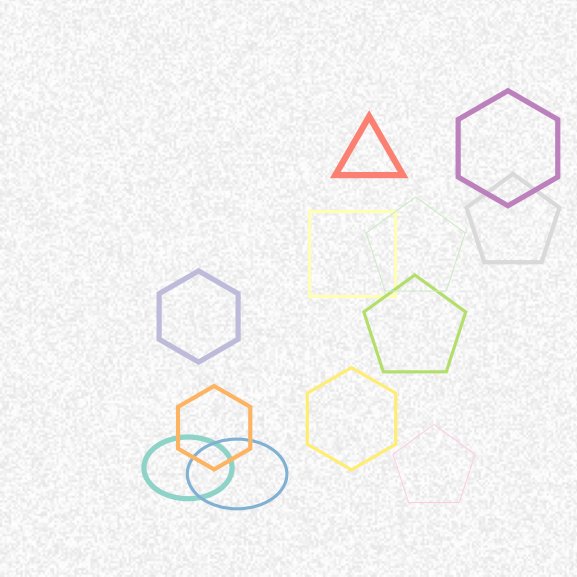[{"shape": "oval", "thickness": 2.5, "radius": 0.38, "center": [0.326, 0.189]}, {"shape": "square", "thickness": 1.5, "radius": 0.37, "center": [0.61, 0.56]}, {"shape": "hexagon", "thickness": 2.5, "radius": 0.39, "center": [0.344, 0.451]}, {"shape": "triangle", "thickness": 3, "radius": 0.34, "center": [0.639, 0.73]}, {"shape": "oval", "thickness": 1.5, "radius": 0.43, "center": [0.411, 0.178]}, {"shape": "hexagon", "thickness": 2, "radius": 0.36, "center": [0.371, 0.258]}, {"shape": "pentagon", "thickness": 1.5, "radius": 0.46, "center": [0.718, 0.43]}, {"shape": "pentagon", "thickness": 0.5, "radius": 0.37, "center": [0.751, 0.189]}, {"shape": "pentagon", "thickness": 2, "radius": 0.42, "center": [0.888, 0.614]}, {"shape": "hexagon", "thickness": 2.5, "radius": 0.5, "center": [0.88, 0.742]}, {"shape": "pentagon", "thickness": 0.5, "radius": 0.45, "center": [0.72, 0.568]}, {"shape": "hexagon", "thickness": 1.5, "radius": 0.44, "center": [0.609, 0.274]}]